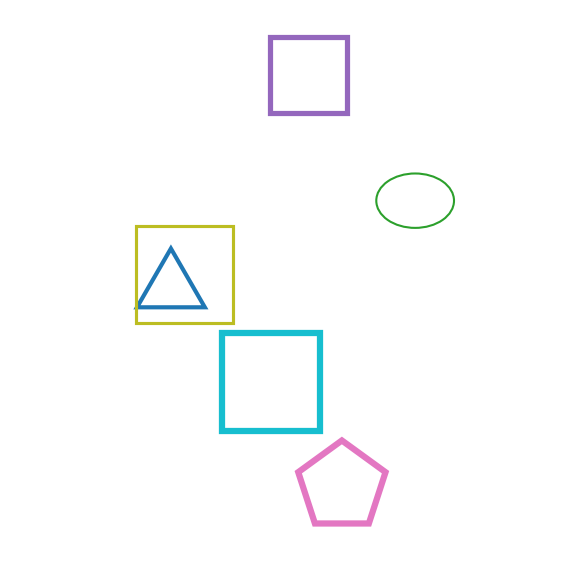[{"shape": "triangle", "thickness": 2, "radius": 0.34, "center": [0.296, 0.501]}, {"shape": "oval", "thickness": 1, "radius": 0.34, "center": [0.719, 0.652]}, {"shape": "square", "thickness": 2.5, "radius": 0.33, "center": [0.534, 0.87]}, {"shape": "pentagon", "thickness": 3, "radius": 0.4, "center": [0.592, 0.157]}, {"shape": "square", "thickness": 1.5, "radius": 0.42, "center": [0.319, 0.523]}, {"shape": "square", "thickness": 3, "radius": 0.42, "center": [0.47, 0.338]}]